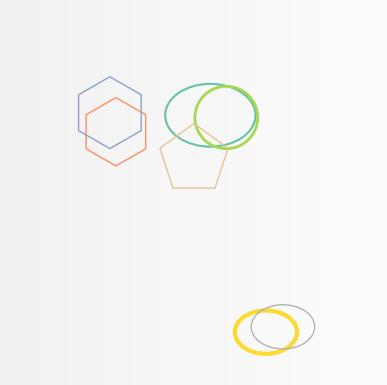[{"shape": "oval", "thickness": 1.5, "radius": 0.58, "center": [0.543, 0.701]}, {"shape": "hexagon", "thickness": 1, "radius": 0.44, "center": [0.299, 0.658]}, {"shape": "hexagon", "thickness": 1, "radius": 0.47, "center": [0.284, 0.707]}, {"shape": "circle", "thickness": 2, "radius": 0.41, "center": [0.584, 0.695]}, {"shape": "oval", "thickness": 3, "radius": 0.4, "center": [0.686, 0.137]}, {"shape": "pentagon", "thickness": 1, "radius": 0.46, "center": [0.501, 0.586]}, {"shape": "oval", "thickness": 1, "radius": 0.41, "center": [0.73, 0.151]}]